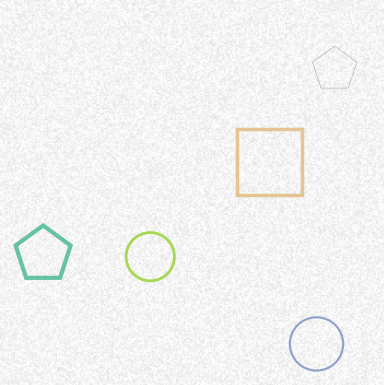[{"shape": "pentagon", "thickness": 3, "radius": 0.38, "center": [0.112, 0.339]}, {"shape": "circle", "thickness": 1.5, "radius": 0.35, "center": [0.822, 0.107]}, {"shape": "circle", "thickness": 2, "radius": 0.31, "center": [0.39, 0.333]}, {"shape": "square", "thickness": 2.5, "radius": 0.43, "center": [0.7, 0.579]}, {"shape": "pentagon", "thickness": 0.5, "radius": 0.3, "center": [0.869, 0.82]}]